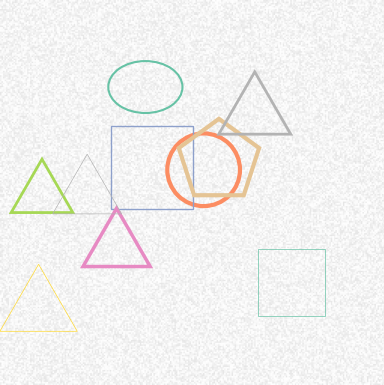[{"shape": "square", "thickness": 0.5, "radius": 0.44, "center": [0.757, 0.266]}, {"shape": "oval", "thickness": 1.5, "radius": 0.48, "center": [0.378, 0.774]}, {"shape": "circle", "thickness": 3, "radius": 0.47, "center": [0.529, 0.559]}, {"shape": "square", "thickness": 1, "radius": 0.54, "center": [0.395, 0.565]}, {"shape": "triangle", "thickness": 2.5, "radius": 0.5, "center": [0.303, 0.358]}, {"shape": "triangle", "thickness": 2, "radius": 0.46, "center": [0.109, 0.494]}, {"shape": "triangle", "thickness": 0.5, "radius": 0.58, "center": [0.1, 0.198]}, {"shape": "pentagon", "thickness": 3, "radius": 0.55, "center": [0.569, 0.582]}, {"shape": "triangle", "thickness": 2, "radius": 0.54, "center": [0.662, 0.705]}, {"shape": "triangle", "thickness": 0.5, "radius": 0.52, "center": [0.226, 0.496]}]